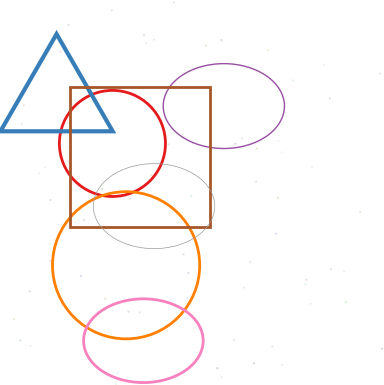[{"shape": "circle", "thickness": 2, "radius": 0.69, "center": [0.292, 0.627]}, {"shape": "triangle", "thickness": 3, "radius": 0.84, "center": [0.147, 0.743]}, {"shape": "oval", "thickness": 1, "radius": 0.79, "center": [0.581, 0.724]}, {"shape": "circle", "thickness": 2, "radius": 0.96, "center": [0.328, 0.311]}, {"shape": "square", "thickness": 2, "radius": 0.91, "center": [0.363, 0.591]}, {"shape": "oval", "thickness": 2, "radius": 0.78, "center": [0.372, 0.115]}, {"shape": "oval", "thickness": 0.5, "radius": 0.79, "center": [0.4, 0.465]}]